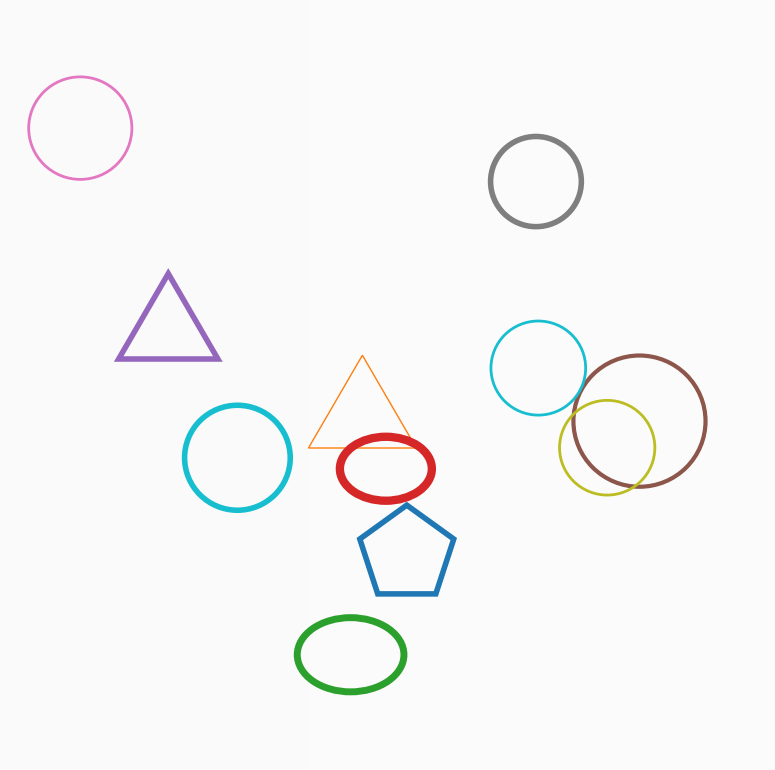[{"shape": "pentagon", "thickness": 2, "radius": 0.32, "center": [0.525, 0.28]}, {"shape": "triangle", "thickness": 0.5, "radius": 0.4, "center": [0.468, 0.458]}, {"shape": "oval", "thickness": 2.5, "radius": 0.34, "center": [0.452, 0.15]}, {"shape": "oval", "thickness": 3, "radius": 0.3, "center": [0.498, 0.391]}, {"shape": "triangle", "thickness": 2, "radius": 0.37, "center": [0.217, 0.571]}, {"shape": "circle", "thickness": 1.5, "radius": 0.43, "center": [0.825, 0.453]}, {"shape": "circle", "thickness": 1, "radius": 0.33, "center": [0.104, 0.834]}, {"shape": "circle", "thickness": 2, "radius": 0.29, "center": [0.692, 0.764]}, {"shape": "circle", "thickness": 1, "radius": 0.31, "center": [0.783, 0.419]}, {"shape": "circle", "thickness": 2, "radius": 0.34, "center": [0.306, 0.406]}, {"shape": "circle", "thickness": 1, "radius": 0.31, "center": [0.695, 0.522]}]